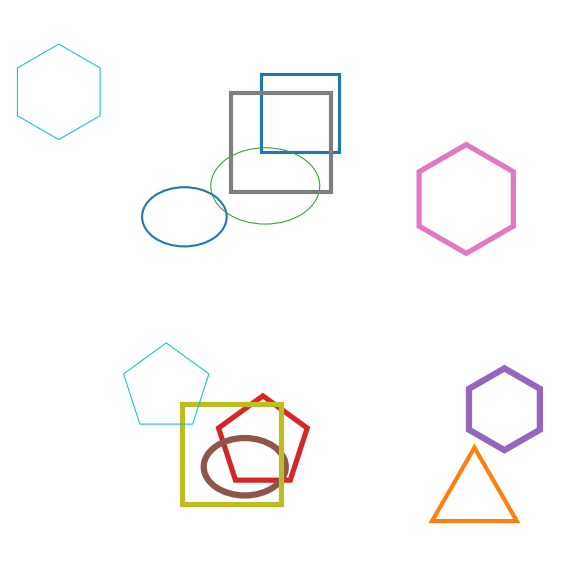[{"shape": "oval", "thickness": 1, "radius": 0.37, "center": [0.319, 0.624]}, {"shape": "square", "thickness": 1.5, "radius": 0.34, "center": [0.52, 0.804]}, {"shape": "triangle", "thickness": 2, "radius": 0.42, "center": [0.822, 0.139]}, {"shape": "oval", "thickness": 0.5, "radius": 0.47, "center": [0.459, 0.677]}, {"shape": "pentagon", "thickness": 2.5, "radius": 0.4, "center": [0.455, 0.233]}, {"shape": "hexagon", "thickness": 3, "radius": 0.35, "center": [0.873, 0.29]}, {"shape": "oval", "thickness": 3, "radius": 0.36, "center": [0.424, 0.191]}, {"shape": "hexagon", "thickness": 2.5, "radius": 0.47, "center": [0.807, 0.655]}, {"shape": "square", "thickness": 2, "radius": 0.43, "center": [0.487, 0.753]}, {"shape": "square", "thickness": 2.5, "radius": 0.43, "center": [0.401, 0.213]}, {"shape": "hexagon", "thickness": 0.5, "radius": 0.41, "center": [0.102, 0.84]}, {"shape": "pentagon", "thickness": 0.5, "radius": 0.39, "center": [0.288, 0.328]}]